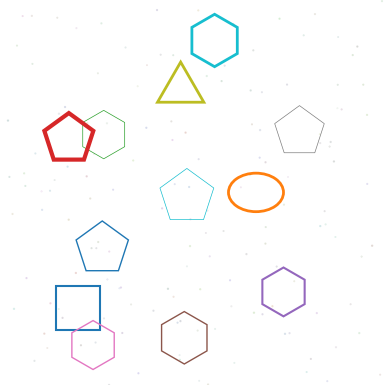[{"shape": "square", "thickness": 1.5, "radius": 0.29, "center": [0.202, 0.199]}, {"shape": "pentagon", "thickness": 1, "radius": 0.36, "center": [0.266, 0.355]}, {"shape": "oval", "thickness": 2, "radius": 0.36, "center": [0.665, 0.5]}, {"shape": "hexagon", "thickness": 0.5, "radius": 0.31, "center": [0.269, 0.65]}, {"shape": "pentagon", "thickness": 3, "radius": 0.33, "center": [0.179, 0.639]}, {"shape": "hexagon", "thickness": 1.5, "radius": 0.32, "center": [0.736, 0.242]}, {"shape": "hexagon", "thickness": 1, "radius": 0.34, "center": [0.479, 0.123]}, {"shape": "hexagon", "thickness": 1, "radius": 0.32, "center": [0.242, 0.104]}, {"shape": "pentagon", "thickness": 0.5, "radius": 0.34, "center": [0.778, 0.658]}, {"shape": "triangle", "thickness": 2, "radius": 0.35, "center": [0.469, 0.769]}, {"shape": "hexagon", "thickness": 2, "radius": 0.34, "center": [0.557, 0.895]}, {"shape": "pentagon", "thickness": 0.5, "radius": 0.37, "center": [0.485, 0.489]}]